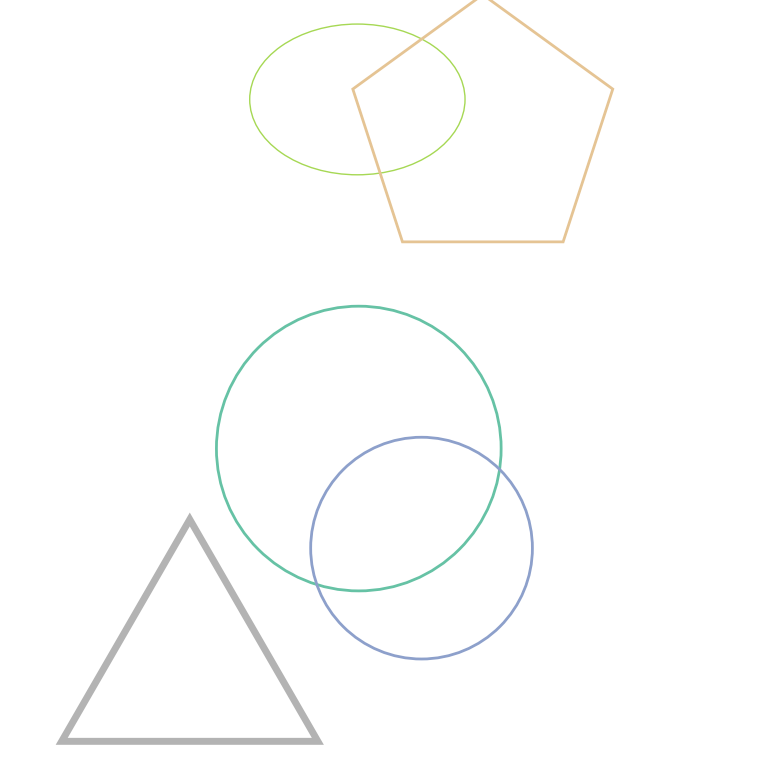[{"shape": "circle", "thickness": 1, "radius": 0.92, "center": [0.466, 0.417]}, {"shape": "circle", "thickness": 1, "radius": 0.72, "center": [0.547, 0.288]}, {"shape": "oval", "thickness": 0.5, "radius": 0.7, "center": [0.464, 0.871]}, {"shape": "pentagon", "thickness": 1, "radius": 0.89, "center": [0.627, 0.829]}, {"shape": "triangle", "thickness": 2.5, "radius": 0.96, "center": [0.246, 0.133]}]